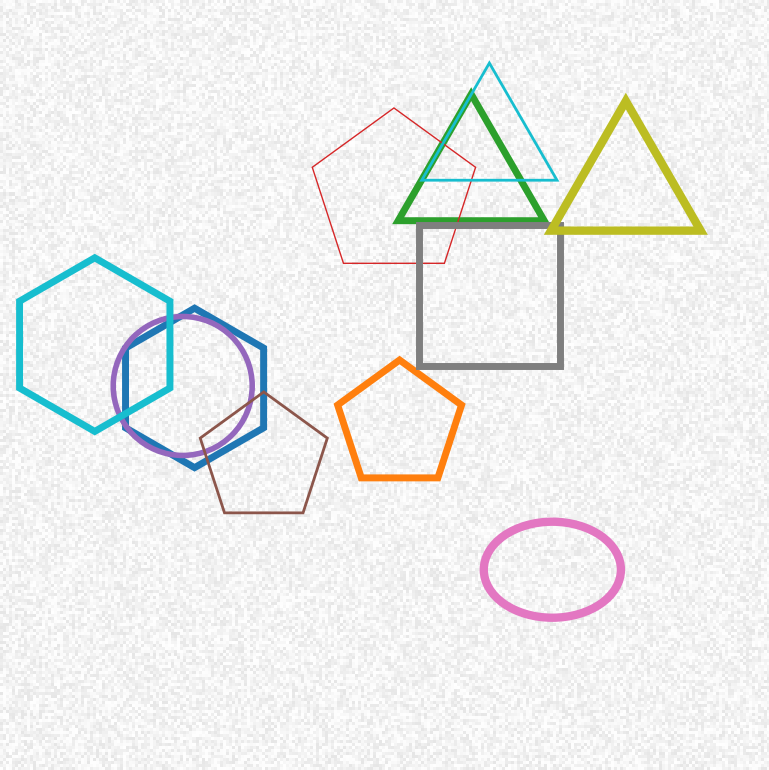[{"shape": "hexagon", "thickness": 2.5, "radius": 0.52, "center": [0.253, 0.496]}, {"shape": "pentagon", "thickness": 2.5, "radius": 0.42, "center": [0.519, 0.448]}, {"shape": "triangle", "thickness": 2.5, "radius": 0.55, "center": [0.612, 0.768]}, {"shape": "pentagon", "thickness": 0.5, "radius": 0.56, "center": [0.512, 0.748]}, {"shape": "circle", "thickness": 2, "radius": 0.45, "center": [0.237, 0.499]}, {"shape": "pentagon", "thickness": 1, "radius": 0.43, "center": [0.343, 0.404]}, {"shape": "oval", "thickness": 3, "radius": 0.45, "center": [0.717, 0.26]}, {"shape": "square", "thickness": 2.5, "radius": 0.46, "center": [0.635, 0.616]}, {"shape": "triangle", "thickness": 3, "radius": 0.56, "center": [0.813, 0.757]}, {"shape": "triangle", "thickness": 1, "radius": 0.51, "center": [0.636, 0.817]}, {"shape": "hexagon", "thickness": 2.5, "radius": 0.56, "center": [0.123, 0.552]}]